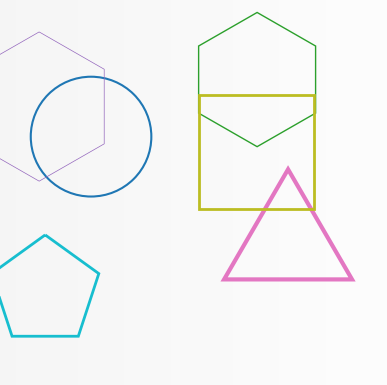[{"shape": "circle", "thickness": 1.5, "radius": 0.78, "center": [0.235, 0.645]}, {"shape": "hexagon", "thickness": 1, "radius": 0.87, "center": [0.664, 0.793]}, {"shape": "hexagon", "thickness": 0.5, "radius": 0.97, "center": [0.101, 0.723]}, {"shape": "triangle", "thickness": 3, "radius": 0.95, "center": [0.743, 0.37]}, {"shape": "square", "thickness": 2, "radius": 0.74, "center": [0.662, 0.606]}, {"shape": "pentagon", "thickness": 2, "radius": 0.73, "center": [0.117, 0.244]}]